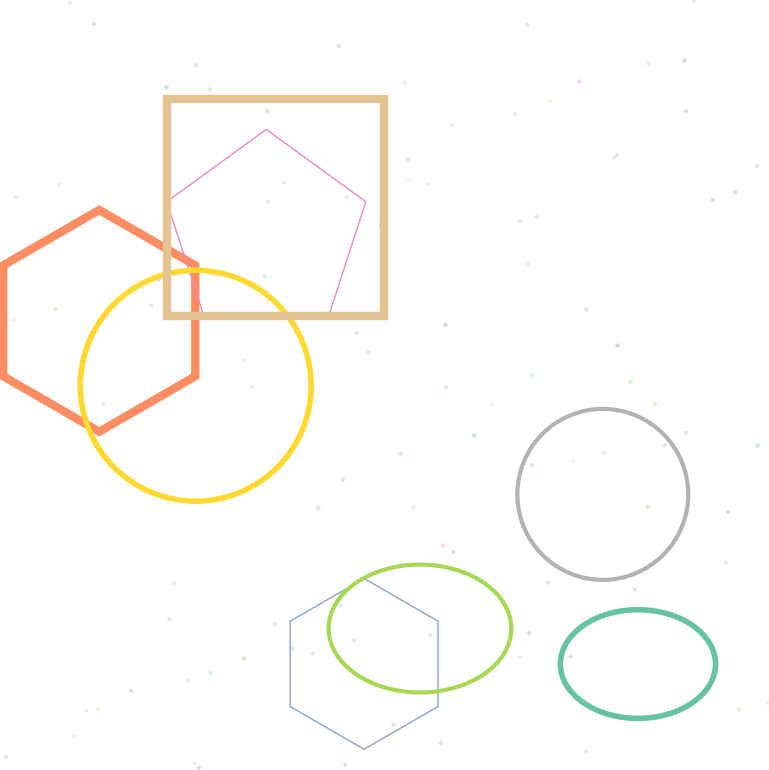[{"shape": "oval", "thickness": 2, "radius": 0.5, "center": [0.829, 0.138]}, {"shape": "hexagon", "thickness": 3, "radius": 0.72, "center": [0.129, 0.583]}, {"shape": "hexagon", "thickness": 0.5, "radius": 0.55, "center": [0.473, 0.138]}, {"shape": "pentagon", "thickness": 0.5, "radius": 0.68, "center": [0.346, 0.696]}, {"shape": "oval", "thickness": 1.5, "radius": 0.59, "center": [0.545, 0.184]}, {"shape": "circle", "thickness": 2, "radius": 0.75, "center": [0.254, 0.499]}, {"shape": "square", "thickness": 3, "radius": 0.71, "center": [0.358, 0.73]}, {"shape": "circle", "thickness": 1.5, "radius": 0.56, "center": [0.783, 0.358]}]